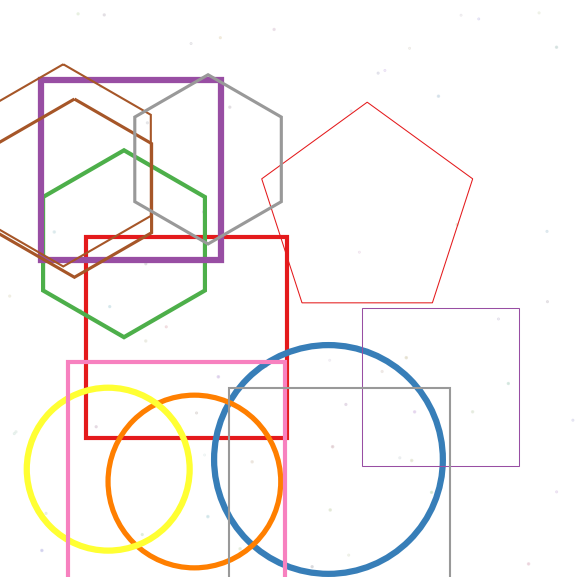[{"shape": "square", "thickness": 2, "radius": 0.87, "center": [0.323, 0.415]}, {"shape": "pentagon", "thickness": 0.5, "radius": 0.96, "center": [0.636, 0.63]}, {"shape": "circle", "thickness": 3, "radius": 0.99, "center": [0.569, 0.204]}, {"shape": "hexagon", "thickness": 2, "radius": 0.81, "center": [0.215, 0.577]}, {"shape": "square", "thickness": 3, "radius": 0.78, "center": [0.226, 0.704]}, {"shape": "square", "thickness": 0.5, "radius": 0.68, "center": [0.763, 0.329]}, {"shape": "circle", "thickness": 2.5, "radius": 0.75, "center": [0.337, 0.165]}, {"shape": "circle", "thickness": 3, "radius": 0.71, "center": [0.187, 0.187]}, {"shape": "hexagon", "thickness": 1, "radius": 0.88, "center": [0.11, 0.713]}, {"shape": "hexagon", "thickness": 1.5, "radius": 0.77, "center": [0.129, 0.673]}, {"shape": "square", "thickness": 2, "radius": 0.94, "center": [0.305, 0.183]}, {"shape": "square", "thickness": 1, "radius": 0.96, "center": [0.588, 0.135]}, {"shape": "hexagon", "thickness": 1.5, "radius": 0.73, "center": [0.36, 0.723]}]